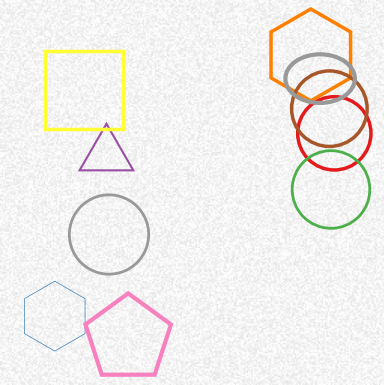[{"shape": "circle", "thickness": 2.5, "radius": 0.48, "center": [0.868, 0.654]}, {"shape": "hexagon", "thickness": 0.5, "radius": 0.45, "center": [0.142, 0.179]}, {"shape": "circle", "thickness": 2, "radius": 0.5, "center": [0.86, 0.508]}, {"shape": "triangle", "thickness": 1.5, "radius": 0.4, "center": [0.276, 0.598]}, {"shape": "hexagon", "thickness": 2.5, "radius": 0.6, "center": [0.807, 0.857]}, {"shape": "square", "thickness": 2.5, "radius": 0.51, "center": [0.217, 0.766]}, {"shape": "circle", "thickness": 2.5, "radius": 0.49, "center": [0.856, 0.718]}, {"shape": "pentagon", "thickness": 3, "radius": 0.58, "center": [0.333, 0.121]}, {"shape": "oval", "thickness": 3, "radius": 0.45, "center": [0.832, 0.796]}, {"shape": "circle", "thickness": 2, "radius": 0.52, "center": [0.283, 0.391]}]